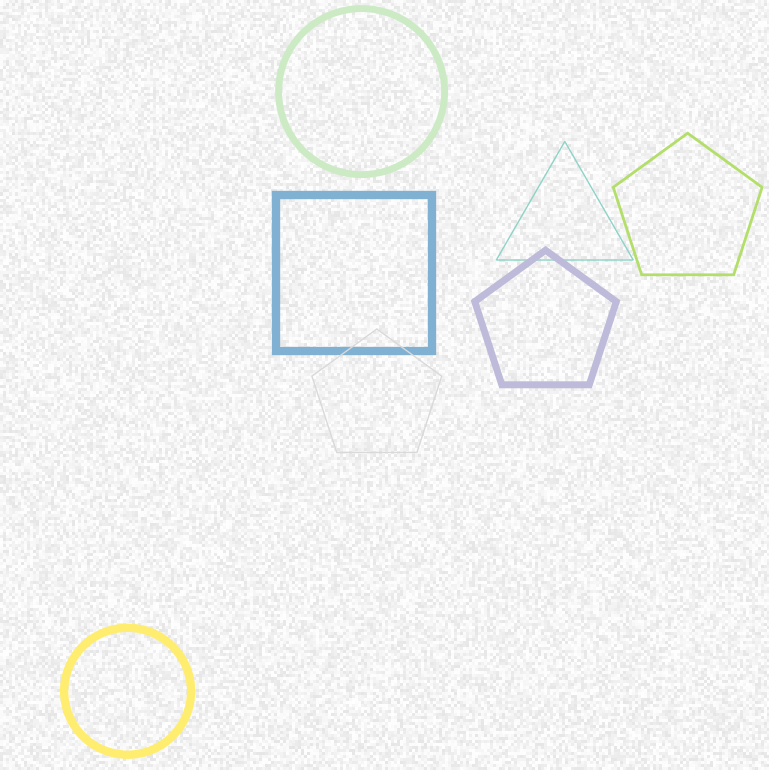[{"shape": "triangle", "thickness": 0.5, "radius": 0.51, "center": [0.734, 0.714]}, {"shape": "pentagon", "thickness": 2.5, "radius": 0.48, "center": [0.708, 0.578]}, {"shape": "square", "thickness": 3, "radius": 0.51, "center": [0.46, 0.645]}, {"shape": "pentagon", "thickness": 1, "radius": 0.51, "center": [0.893, 0.725]}, {"shape": "pentagon", "thickness": 0.5, "radius": 0.44, "center": [0.489, 0.484]}, {"shape": "circle", "thickness": 2.5, "radius": 0.54, "center": [0.47, 0.881]}, {"shape": "circle", "thickness": 3, "radius": 0.41, "center": [0.166, 0.102]}]